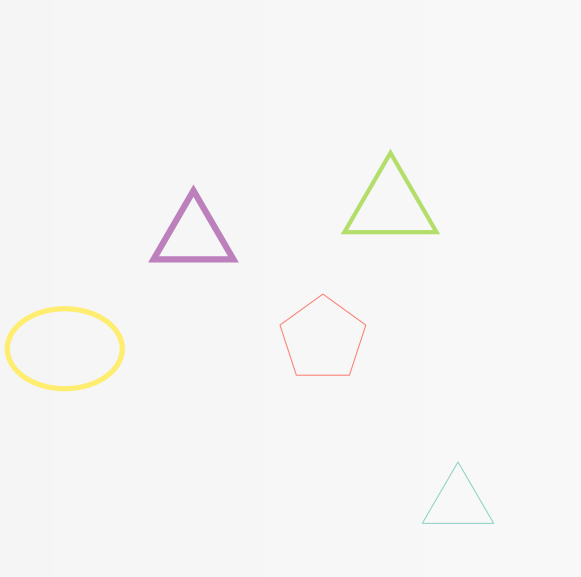[{"shape": "triangle", "thickness": 0.5, "radius": 0.35, "center": [0.788, 0.128]}, {"shape": "pentagon", "thickness": 0.5, "radius": 0.39, "center": [0.556, 0.412]}, {"shape": "triangle", "thickness": 2, "radius": 0.46, "center": [0.672, 0.643]}, {"shape": "triangle", "thickness": 3, "radius": 0.4, "center": [0.333, 0.59]}, {"shape": "oval", "thickness": 2.5, "radius": 0.49, "center": [0.111, 0.395]}]